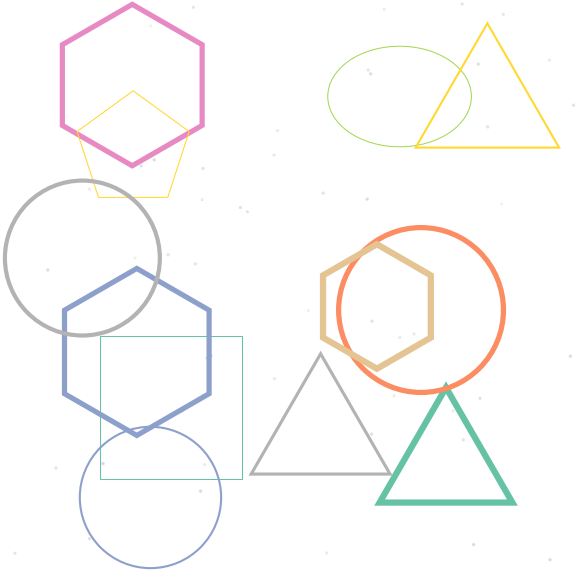[{"shape": "square", "thickness": 0.5, "radius": 0.62, "center": [0.296, 0.293]}, {"shape": "triangle", "thickness": 3, "radius": 0.66, "center": [0.772, 0.195]}, {"shape": "circle", "thickness": 2.5, "radius": 0.71, "center": [0.729, 0.462]}, {"shape": "hexagon", "thickness": 2.5, "radius": 0.72, "center": [0.237, 0.39]}, {"shape": "circle", "thickness": 1, "radius": 0.61, "center": [0.261, 0.138]}, {"shape": "hexagon", "thickness": 2.5, "radius": 0.7, "center": [0.229, 0.852]}, {"shape": "oval", "thickness": 0.5, "radius": 0.62, "center": [0.692, 0.832]}, {"shape": "triangle", "thickness": 1, "radius": 0.72, "center": [0.844, 0.815]}, {"shape": "pentagon", "thickness": 0.5, "radius": 0.51, "center": [0.231, 0.74]}, {"shape": "hexagon", "thickness": 3, "radius": 0.54, "center": [0.653, 0.468]}, {"shape": "circle", "thickness": 2, "radius": 0.67, "center": [0.143, 0.552]}, {"shape": "triangle", "thickness": 1.5, "radius": 0.69, "center": [0.555, 0.248]}]